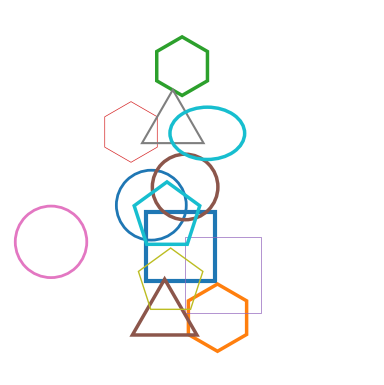[{"shape": "circle", "thickness": 2, "radius": 0.45, "center": [0.393, 0.467]}, {"shape": "square", "thickness": 3, "radius": 0.45, "center": [0.47, 0.359]}, {"shape": "hexagon", "thickness": 2.5, "radius": 0.44, "center": [0.565, 0.175]}, {"shape": "hexagon", "thickness": 2.5, "radius": 0.38, "center": [0.473, 0.828]}, {"shape": "hexagon", "thickness": 0.5, "radius": 0.39, "center": [0.34, 0.657]}, {"shape": "square", "thickness": 0.5, "radius": 0.49, "center": [0.58, 0.287]}, {"shape": "circle", "thickness": 2.5, "radius": 0.43, "center": [0.481, 0.514]}, {"shape": "triangle", "thickness": 2.5, "radius": 0.48, "center": [0.428, 0.178]}, {"shape": "circle", "thickness": 2, "radius": 0.46, "center": [0.133, 0.372]}, {"shape": "triangle", "thickness": 1.5, "radius": 0.46, "center": [0.449, 0.674]}, {"shape": "pentagon", "thickness": 1, "radius": 0.44, "center": [0.443, 0.268]}, {"shape": "oval", "thickness": 2.5, "radius": 0.49, "center": [0.538, 0.654]}, {"shape": "pentagon", "thickness": 2.5, "radius": 0.45, "center": [0.434, 0.438]}]